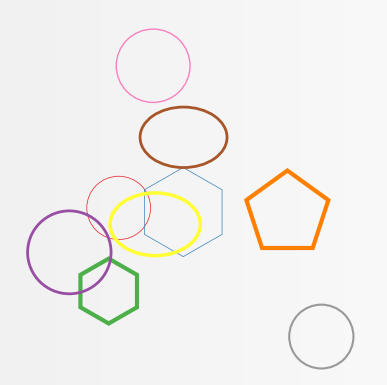[{"shape": "circle", "thickness": 0.5, "radius": 0.41, "center": [0.306, 0.46]}, {"shape": "hexagon", "thickness": 0.5, "radius": 0.58, "center": [0.473, 0.449]}, {"shape": "hexagon", "thickness": 3, "radius": 0.42, "center": [0.281, 0.244]}, {"shape": "circle", "thickness": 2, "radius": 0.54, "center": [0.179, 0.345]}, {"shape": "pentagon", "thickness": 3, "radius": 0.56, "center": [0.742, 0.446]}, {"shape": "oval", "thickness": 2.5, "radius": 0.58, "center": [0.401, 0.417]}, {"shape": "oval", "thickness": 2, "radius": 0.56, "center": [0.474, 0.643]}, {"shape": "circle", "thickness": 1, "radius": 0.48, "center": [0.395, 0.829]}, {"shape": "circle", "thickness": 1.5, "radius": 0.41, "center": [0.829, 0.126]}]